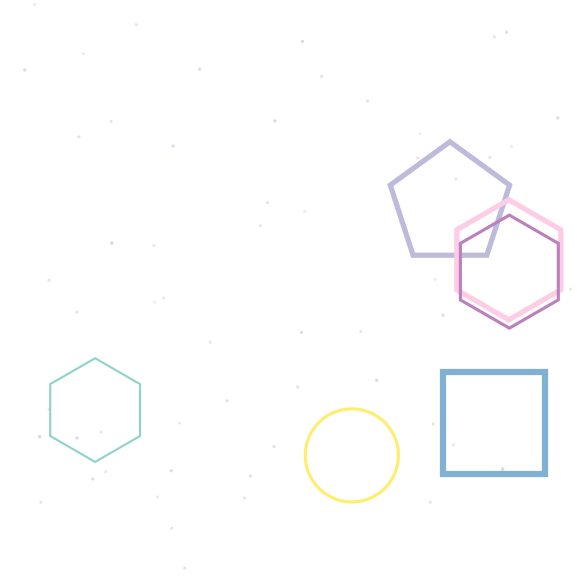[{"shape": "hexagon", "thickness": 1, "radius": 0.45, "center": [0.165, 0.289]}, {"shape": "pentagon", "thickness": 2.5, "radius": 0.54, "center": [0.779, 0.645]}, {"shape": "square", "thickness": 3, "radius": 0.44, "center": [0.855, 0.266]}, {"shape": "hexagon", "thickness": 2.5, "radius": 0.52, "center": [0.881, 0.549]}, {"shape": "hexagon", "thickness": 1.5, "radius": 0.49, "center": [0.882, 0.529]}, {"shape": "circle", "thickness": 1.5, "radius": 0.4, "center": [0.609, 0.211]}]